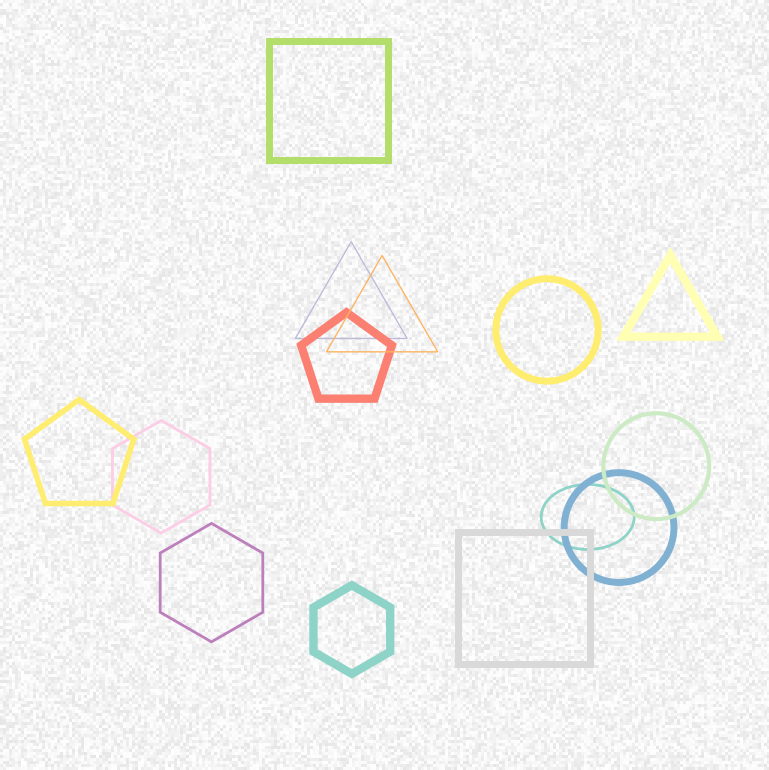[{"shape": "hexagon", "thickness": 3, "radius": 0.29, "center": [0.457, 0.182]}, {"shape": "oval", "thickness": 1, "radius": 0.3, "center": [0.763, 0.329]}, {"shape": "triangle", "thickness": 3, "radius": 0.35, "center": [0.871, 0.598]}, {"shape": "triangle", "thickness": 0.5, "radius": 0.42, "center": [0.456, 0.602]}, {"shape": "pentagon", "thickness": 3, "radius": 0.31, "center": [0.45, 0.532]}, {"shape": "circle", "thickness": 2.5, "radius": 0.36, "center": [0.804, 0.315]}, {"shape": "triangle", "thickness": 0.5, "radius": 0.42, "center": [0.496, 0.585]}, {"shape": "square", "thickness": 2.5, "radius": 0.39, "center": [0.427, 0.87]}, {"shape": "hexagon", "thickness": 1, "radius": 0.37, "center": [0.209, 0.381]}, {"shape": "square", "thickness": 2.5, "radius": 0.43, "center": [0.68, 0.223]}, {"shape": "hexagon", "thickness": 1, "radius": 0.38, "center": [0.275, 0.243]}, {"shape": "circle", "thickness": 1.5, "radius": 0.34, "center": [0.852, 0.395]}, {"shape": "circle", "thickness": 2.5, "radius": 0.33, "center": [0.71, 0.572]}, {"shape": "pentagon", "thickness": 2, "radius": 0.37, "center": [0.103, 0.406]}]